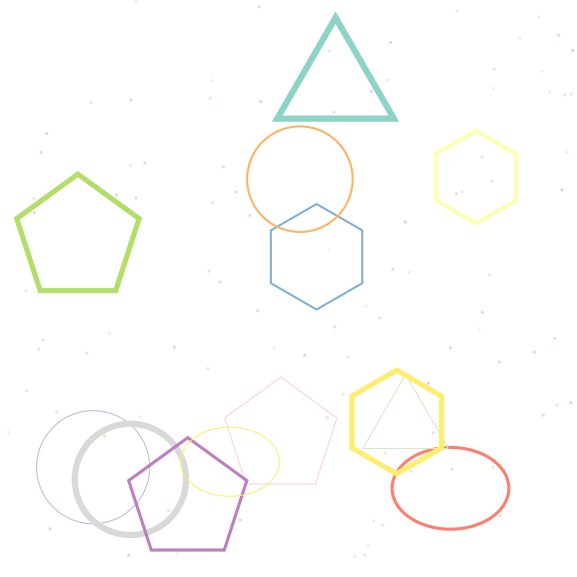[{"shape": "triangle", "thickness": 3, "radius": 0.58, "center": [0.581, 0.852]}, {"shape": "hexagon", "thickness": 2, "radius": 0.4, "center": [0.824, 0.692]}, {"shape": "circle", "thickness": 0.5, "radius": 0.49, "center": [0.161, 0.19]}, {"shape": "oval", "thickness": 1.5, "radius": 0.51, "center": [0.78, 0.154]}, {"shape": "hexagon", "thickness": 1, "radius": 0.46, "center": [0.548, 0.554]}, {"shape": "circle", "thickness": 1, "radius": 0.46, "center": [0.519, 0.689]}, {"shape": "pentagon", "thickness": 2.5, "radius": 0.56, "center": [0.135, 0.586]}, {"shape": "pentagon", "thickness": 0.5, "radius": 0.51, "center": [0.486, 0.244]}, {"shape": "circle", "thickness": 3, "radius": 0.48, "center": [0.226, 0.169]}, {"shape": "pentagon", "thickness": 1.5, "radius": 0.54, "center": [0.325, 0.134]}, {"shape": "triangle", "thickness": 0.5, "radius": 0.43, "center": [0.702, 0.265]}, {"shape": "hexagon", "thickness": 2.5, "radius": 0.45, "center": [0.687, 0.268]}, {"shape": "oval", "thickness": 0.5, "radius": 0.43, "center": [0.398, 0.2]}]